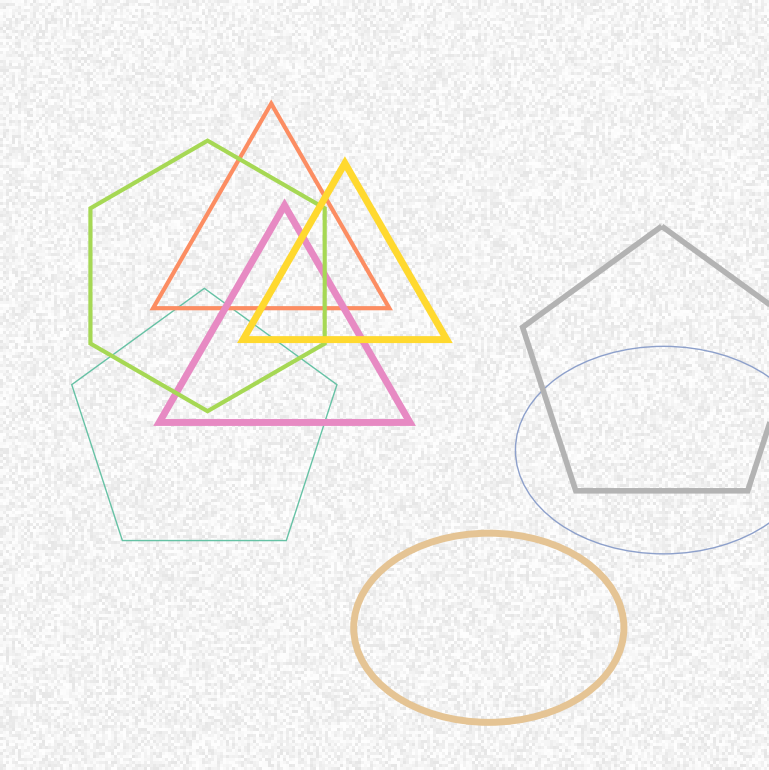[{"shape": "pentagon", "thickness": 0.5, "radius": 0.91, "center": [0.265, 0.444]}, {"shape": "triangle", "thickness": 1.5, "radius": 0.89, "center": [0.352, 0.688]}, {"shape": "oval", "thickness": 0.5, "radius": 0.96, "center": [0.862, 0.415]}, {"shape": "triangle", "thickness": 2.5, "radius": 0.94, "center": [0.37, 0.545]}, {"shape": "hexagon", "thickness": 1.5, "radius": 0.88, "center": [0.27, 0.642]}, {"shape": "triangle", "thickness": 2.5, "radius": 0.76, "center": [0.448, 0.635]}, {"shape": "oval", "thickness": 2.5, "radius": 0.88, "center": [0.635, 0.185]}, {"shape": "pentagon", "thickness": 2, "radius": 0.95, "center": [0.859, 0.516]}]